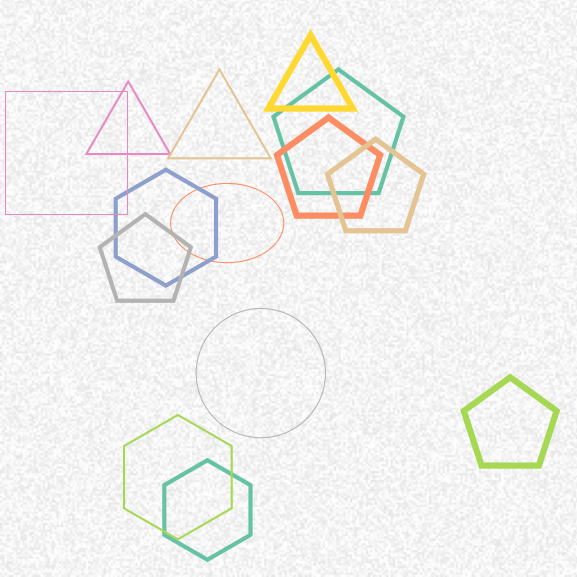[{"shape": "hexagon", "thickness": 2, "radius": 0.43, "center": [0.359, 0.116]}, {"shape": "pentagon", "thickness": 2, "radius": 0.59, "center": [0.586, 0.76]}, {"shape": "oval", "thickness": 0.5, "radius": 0.49, "center": [0.393, 0.613]}, {"shape": "pentagon", "thickness": 3, "radius": 0.47, "center": [0.569, 0.702]}, {"shape": "hexagon", "thickness": 2, "radius": 0.5, "center": [0.287, 0.605]}, {"shape": "triangle", "thickness": 1, "radius": 0.42, "center": [0.222, 0.774]}, {"shape": "square", "thickness": 0.5, "radius": 0.53, "center": [0.114, 0.735]}, {"shape": "hexagon", "thickness": 1, "radius": 0.54, "center": [0.308, 0.173]}, {"shape": "pentagon", "thickness": 3, "radius": 0.42, "center": [0.883, 0.261]}, {"shape": "triangle", "thickness": 3, "radius": 0.42, "center": [0.538, 0.853]}, {"shape": "pentagon", "thickness": 2.5, "radius": 0.44, "center": [0.65, 0.67]}, {"shape": "triangle", "thickness": 1, "radius": 0.51, "center": [0.38, 0.776]}, {"shape": "circle", "thickness": 0.5, "radius": 0.56, "center": [0.452, 0.353]}, {"shape": "pentagon", "thickness": 2, "radius": 0.41, "center": [0.252, 0.545]}]